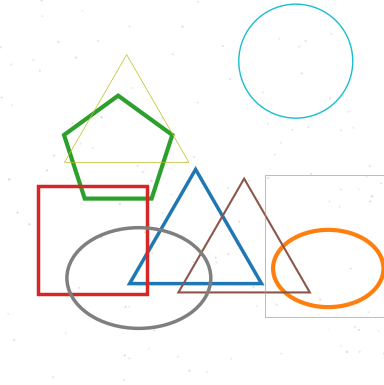[{"shape": "triangle", "thickness": 2.5, "radius": 0.99, "center": [0.508, 0.362]}, {"shape": "oval", "thickness": 3, "radius": 0.72, "center": [0.853, 0.303]}, {"shape": "pentagon", "thickness": 3, "radius": 0.74, "center": [0.307, 0.604]}, {"shape": "square", "thickness": 2.5, "radius": 0.7, "center": [0.24, 0.376]}, {"shape": "triangle", "thickness": 1.5, "radius": 0.99, "center": [0.634, 0.339]}, {"shape": "square", "thickness": 0.5, "radius": 0.92, "center": [0.873, 0.362]}, {"shape": "oval", "thickness": 2.5, "radius": 0.93, "center": [0.361, 0.278]}, {"shape": "triangle", "thickness": 0.5, "radius": 0.93, "center": [0.329, 0.671]}, {"shape": "circle", "thickness": 1, "radius": 0.74, "center": [0.768, 0.841]}]